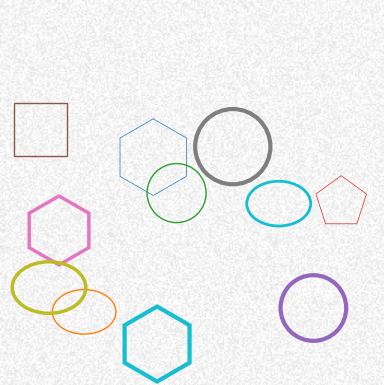[{"shape": "hexagon", "thickness": 0.5, "radius": 0.5, "center": [0.398, 0.592]}, {"shape": "oval", "thickness": 1, "radius": 0.41, "center": [0.219, 0.19]}, {"shape": "circle", "thickness": 1, "radius": 0.38, "center": [0.459, 0.498]}, {"shape": "pentagon", "thickness": 0.5, "radius": 0.35, "center": [0.886, 0.475]}, {"shape": "circle", "thickness": 3, "radius": 0.43, "center": [0.814, 0.2]}, {"shape": "square", "thickness": 1, "radius": 0.35, "center": [0.105, 0.664]}, {"shape": "hexagon", "thickness": 2.5, "radius": 0.45, "center": [0.153, 0.401]}, {"shape": "circle", "thickness": 3, "radius": 0.49, "center": [0.605, 0.619]}, {"shape": "oval", "thickness": 2.5, "radius": 0.48, "center": [0.127, 0.253]}, {"shape": "hexagon", "thickness": 3, "radius": 0.49, "center": [0.408, 0.106]}, {"shape": "oval", "thickness": 2, "radius": 0.42, "center": [0.724, 0.471]}]